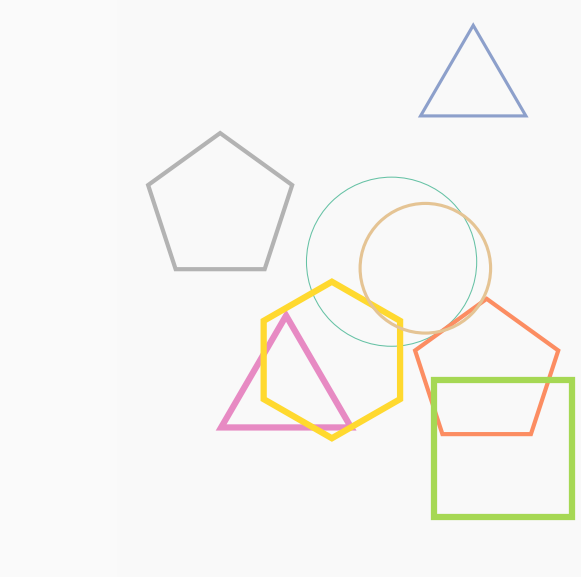[{"shape": "circle", "thickness": 0.5, "radius": 0.73, "center": [0.674, 0.546]}, {"shape": "pentagon", "thickness": 2, "radius": 0.65, "center": [0.837, 0.352]}, {"shape": "triangle", "thickness": 1.5, "radius": 0.52, "center": [0.814, 0.851]}, {"shape": "triangle", "thickness": 3, "radius": 0.65, "center": [0.492, 0.324]}, {"shape": "square", "thickness": 3, "radius": 0.59, "center": [0.865, 0.223]}, {"shape": "hexagon", "thickness": 3, "radius": 0.68, "center": [0.571, 0.376]}, {"shape": "circle", "thickness": 1.5, "radius": 0.56, "center": [0.732, 0.535]}, {"shape": "pentagon", "thickness": 2, "radius": 0.65, "center": [0.379, 0.638]}]